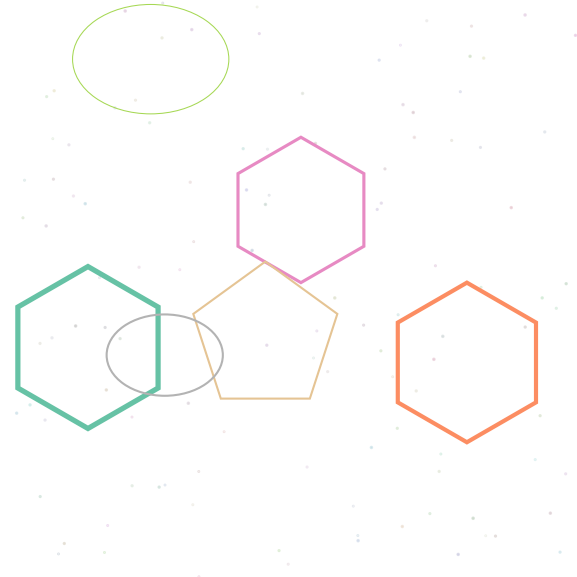[{"shape": "hexagon", "thickness": 2.5, "radius": 0.7, "center": [0.152, 0.397]}, {"shape": "hexagon", "thickness": 2, "radius": 0.69, "center": [0.808, 0.372]}, {"shape": "hexagon", "thickness": 1.5, "radius": 0.63, "center": [0.521, 0.636]}, {"shape": "oval", "thickness": 0.5, "radius": 0.68, "center": [0.261, 0.897]}, {"shape": "pentagon", "thickness": 1, "radius": 0.66, "center": [0.459, 0.415]}, {"shape": "oval", "thickness": 1, "radius": 0.5, "center": [0.285, 0.384]}]